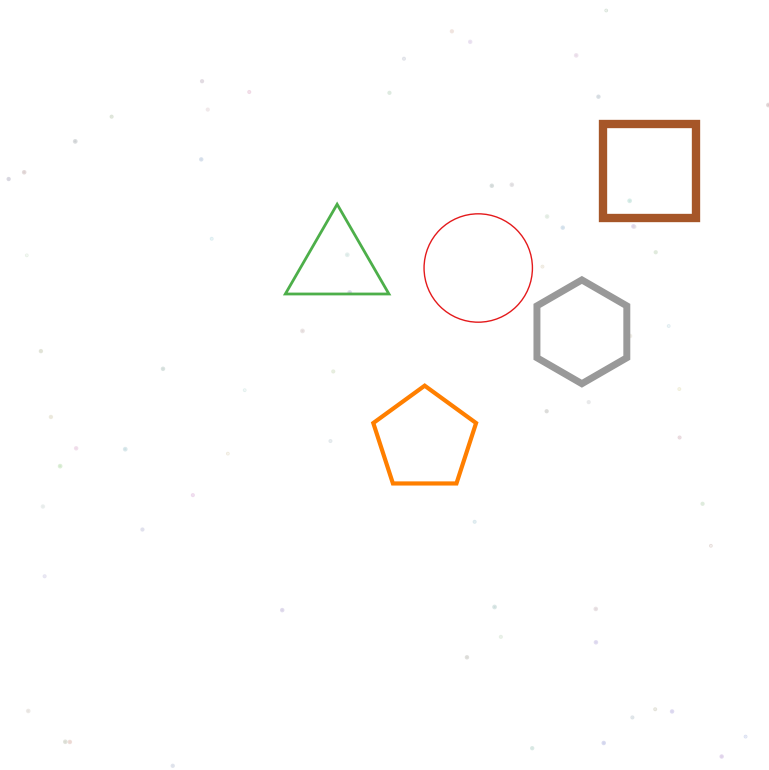[{"shape": "circle", "thickness": 0.5, "radius": 0.35, "center": [0.621, 0.652]}, {"shape": "triangle", "thickness": 1, "radius": 0.39, "center": [0.438, 0.657]}, {"shape": "pentagon", "thickness": 1.5, "radius": 0.35, "center": [0.552, 0.429]}, {"shape": "square", "thickness": 3, "radius": 0.3, "center": [0.844, 0.778]}, {"shape": "hexagon", "thickness": 2.5, "radius": 0.34, "center": [0.756, 0.569]}]